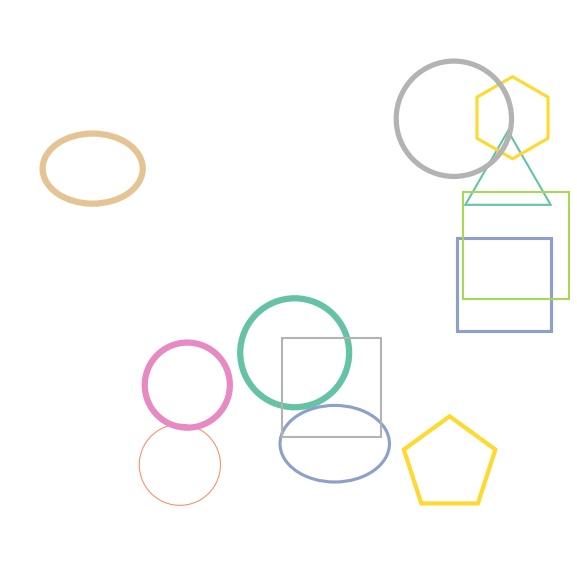[{"shape": "circle", "thickness": 3, "radius": 0.47, "center": [0.51, 0.388]}, {"shape": "triangle", "thickness": 1, "radius": 0.43, "center": [0.88, 0.687]}, {"shape": "circle", "thickness": 0.5, "radius": 0.35, "center": [0.311, 0.194]}, {"shape": "square", "thickness": 1.5, "radius": 0.4, "center": [0.873, 0.506]}, {"shape": "oval", "thickness": 1.5, "radius": 0.47, "center": [0.58, 0.231]}, {"shape": "circle", "thickness": 3, "radius": 0.37, "center": [0.324, 0.332]}, {"shape": "square", "thickness": 1, "radius": 0.46, "center": [0.894, 0.574]}, {"shape": "pentagon", "thickness": 2, "radius": 0.42, "center": [0.779, 0.195]}, {"shape": "hexagon", "thickness": 1.5, "radius": 0.36, "center": [0.887, 0.795]}, {"shape": "oval", "thickness": 3, "radius": 0.43, "center": [0.16, 0.707]}, {"shape": "square", "thickness": 1, "radius": 0.43, "center": [0.574, 0.328]}, {"shape": "circle", "thickness": 2.5, "radius": 0.5, "center": [0.786, 0.793]}]